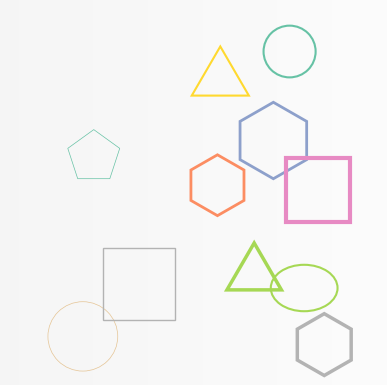[{"shape": "pentagon", "thickness": 0.5, "radius": 0.35, "center": [0.242, 0.593]}, {"shape": "circle", "thickness": 1.5, "radius": 0.34, "center": [0.747, 0.866]}, {"shape": "hexagon", "thickness": 2, "radius": 0.4, "center": [0.561, 0.519]}, {"shape": "hexagon", "thickness": 2, "radius": 0.5, "center": [0.705, 0.635]}, {"shape": "square", "thickness": 3, "radius": 0.41, "center": [0.82, 0.507]}, {"shape": "triangle", "thickness": 2.5, "radius": 0.41, "center": [0.656, 0.288]}, {"shape": "oval", "thickness": 1.5, "radius": 0.43, "center": [0.785, 0.252]}, {"shape": "triangle", "thickness": 1.5, "radius": 0.43, "center": [0.569, 0.794]}, {"shape": "circle", "thickness": 0.5, "radius": 0.45, "center": [0.214, 0.126]}, {"shape": "square", "thickness": 1, "radius": 0.46, "center": [0.359, 0.263]}, {"shape": "hexagon", "thickness": 2.5, "radius": 0.4, "center": [0.837, 0.105]}]